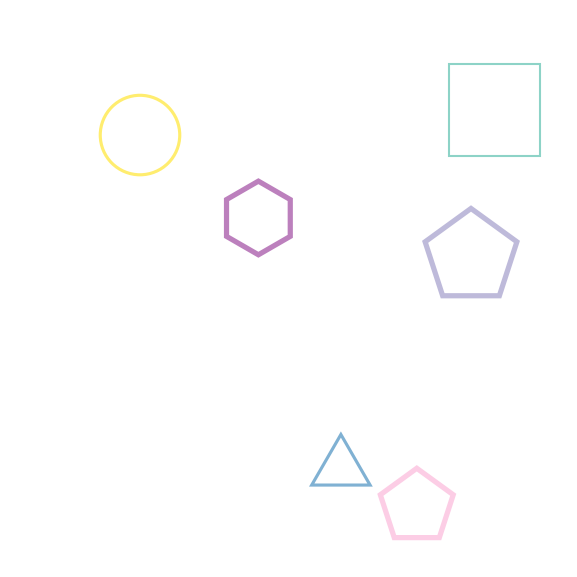[{"shape": "square", "thickness": 1, "radius": 0.4, "center": [0.856, 0.809]}, {"shape": "pentagon", "thickness": 2.5, "radius": 0.42, "center": [0.816, 0.555]}, {"shape": "triangle", "thickness": 1.5, "radius": 0.29, "center": [0.59, 0.188]}, {"shape": "pentagon", "thickness": 2.5, "radius": 0.33, "center": [0.722, 0.122]}, {"shape": "hexagon", "thickness": 2.5, "radius": 0.32, "center": [0.447, 0.622]}, {"shape": "circle", "thickness": 1.5, "radius": 0.34, "center": [0.242, 0.765]}]